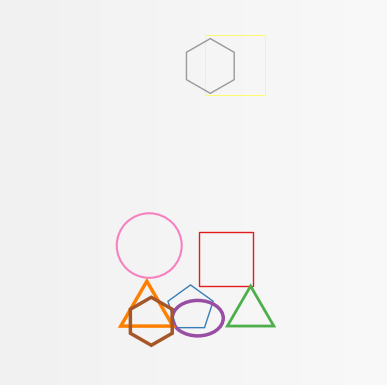[{"shape": "square", "thickness": 1, "radius": 0.35, "center": [0.583, 0.328]}, {"shape": "pentagon", "thickness": 1, "radius": 0.31, "center": [0.492, 0.199]}, {"shape": "triangle", "thickness": 2, "radius": 0.35, "center": [0.647, 0.188]}, {"shape": "oval", "thickness": 2.5, "radius": 0.33, "center": [0.51, 0.174]}, {"shape": "triangle", "thickness": 2.5, "radius": 0.39, "center": [0.379, 0.192]}, {"shape": "square", "thickness": 0.5, "radius": 0.39, "center": [0.607, 0.832]}, {"shape": "hexagon", "thickness": 2.5, "radius": 0.31, "center": [0.39, 0.166]}, {"shape": "circle", "thickness": 1.5, "radius": 0.42, "center": [0.385, 0.362]}, {"shape": "hexagon", "thickness": 1, "radius": 0.36, "center": [0.543, 0.829]}]